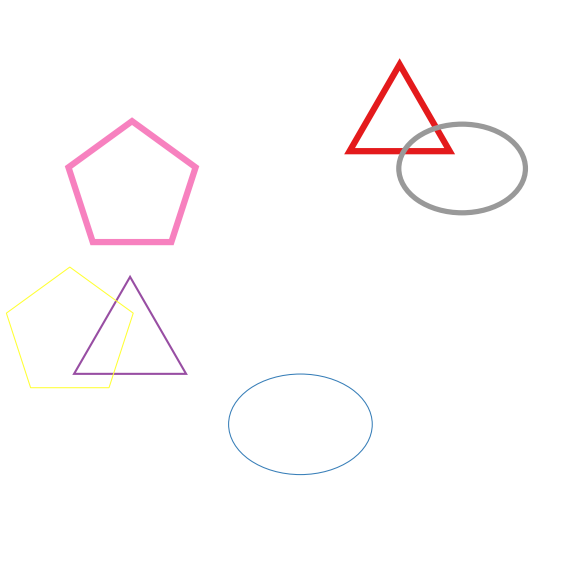[{"shape": "triangle", "thickness": 3, "radius": 0.5, "center": [0.692, 0.787]}, {"shape": "oval", "thickness": 0.5, "radius": 0.62, "center": [0.52, 0.264]}, {"shape": "triangle", "thickness": 1, "radius": 0.56, "center": [0.225, 0.408]}, {"shape": "pentagon", "thickness": 0.5, "radius": 0.58, "center": [0.121, 0.421]}, {"shape": "pentagon", "thickness": 3, "radius": 0.58, "center": [0.229, 0.674]}, {"shape": "oval", "thickness": 2.5, "radius": 0.55, "center": [0.8, 0.707]}]